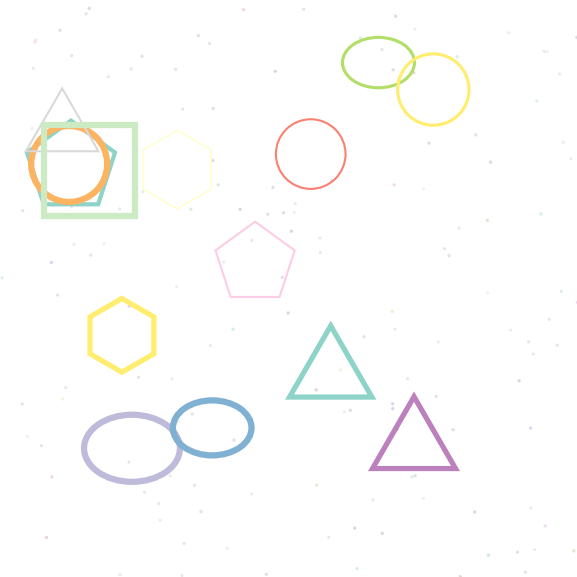[{"shape": "pentagon", "thickness": 2, "radius": 0.4, "center": [0.123, 0.71]}, {"shape": "triangle", "thickness": 2.5, "radius": 0.41, "center": [0.573, 0.353]}, {"shape": "hexagon", "thickness": 0.5, "radius": 0.34, "center": [0.307, 0.706]}, {"shape": "oval", "thickness": 3, "radius": 0.41, "center": [0.229, 0.223]}, {"shape": "circle", "thickness": 1, "radius": 0.3, "center": [0.538, 0.732]}, {"shape": "oval", "thickness": 3, "radius": 0.34, "center": [0.367, 0.258]}, {"shape": "circle", "thickness": 3, "radius": 0.33, "center": [0.12, 0.715]}, {"shape": "oval", "thickness": 1.5, "radius": 0.31, "center": [0.655, 0.891]}, {"shape": "pentagon", "thickness": 1, "radius": 0.36, "center": [0.442, 0.543]}, {"shape": "triangle", "thickness": 1, "radius": 0.36, "center": [0.108, 0.774]}, {"shape": "triangle", "thickness": 2.5, "radius": 0.41, "center": [0.717, 0.229]}, {"shape": "square", "thickness": 3, "radius": 0.4, "center": [0.155, 0.704]}, {"shape": "hexagon", "thickness": 2.5, "radius": 0.32, "center": [0.211, 0.418]}, {"shape": "circle", "thickness": 1.5, "radius": 0.31, "center": [0.75, 0.844]}]